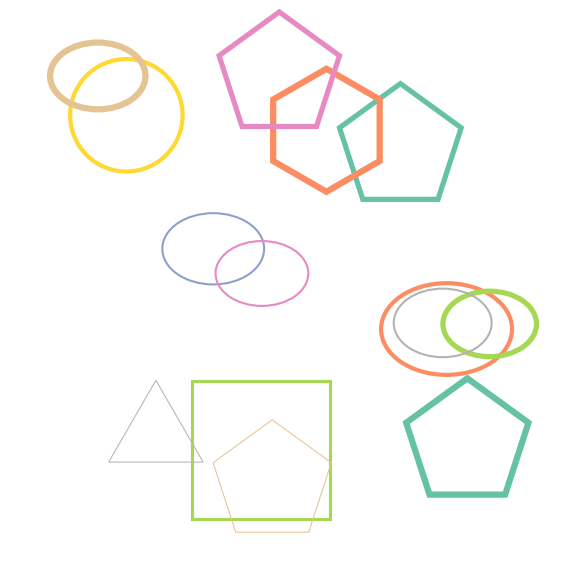[{"shape": "pentagon", "thickness": 2.5, "radius": 0.55, "center": [0.693, 0.744]}, {"shape": "pentagon", "thickness": 3, "radius": 0.56, "center": [0.809, 0.233]}, {"shape": "oval", "thickness": 2, "radius": 0.57, "center": [0.773, 0.429]}, {"shape": "hexagon", "thickness": 3, "radius": 0.53, "center": [0.565, 0.774]}, {"shape": "oval", "thickness": 1, "radius": 0.44, "center": [0.369, 0.568]}, {"shape": "pentagon", "thickness": 2.5, "radius": 0.55, "center": [0.484, 0.869]}, {"shape": "oval", "thickness": 1, "radius": 0.4, "center": [0.454, 0.526]}, {"shape": "square", "thickness": 1.5, "radius": 0.6, "center": [0.452, 0.22]}, {"shape": "oval", "thickness": 2.5, "radius": 0.41, "center": [0.848, 0.438]}, {"shape": "circle", "thickness": 2, "radius": 0.49, "center": [0.219, 0.8]}, {"shape": "pentagon", "thickness": 0.5, "radius": 0.54, "center": [0.471, 0.165]}, {"shape": "oval", "thickness": 3, "radius": 0.41, "center": [0.169, 0.868]}, {"shape": "oval", "thickness": 1, "radius": 0.42, "center": [0.767, 0.44]}, {"shape": "triangle", "thickness": 0.5, "radius": 0.47, "center": [0.27, 0.246]}]